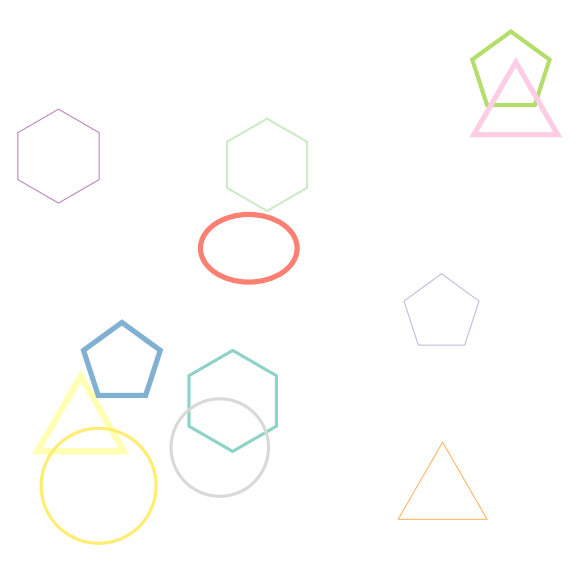[{"shape": "hexagon", "thickness": 1.5, "radius": 0.44, "center": [0.403, 0.305]}, {"shape": "triangle", "thickness": 3, "radius": 0.43, "center": [0.14, 0.261]}, {"shape": "pentagon", "thickness": 0.5, "radius": 0.34, "center": [0.765, 0.457]}, {"shape": "oval", "thickness": 2.5, "radius": 0.42, "center": [0.431, 0.569]}, {"shape": "pentagon", "thickness": 2.5, "radius": 0.35, "center": [0.211, 0.371]}, {"shape": "triangle", "thickness": 0.5, "radius": 0.45, "center": [0.766, 0.144]}, {"shape": "pentagon", "thickness": 2, "radius": 0.35, "center": [0.885, 0.874]}, {"shape": "triangle", "thickness": 2.5, "radius": 0.42, "center": [0.893, 0.808]}, {"shape": "circle", "thickness": 1.5, "radius": 0.42, "center": [0.381, 0.224]}, {"shape": "hexagon", "thickness": 0.5, "radius": 0.41, "center": [0.101, 0.729]}, {"shape": "hexagon", "thickness": 1, "radius": 0.4, "center": [0.462, 0.714]}, {"shape": "circle", "thickness": 1.5, "radius": 0.5, "center": [0.171, 0.158]}]